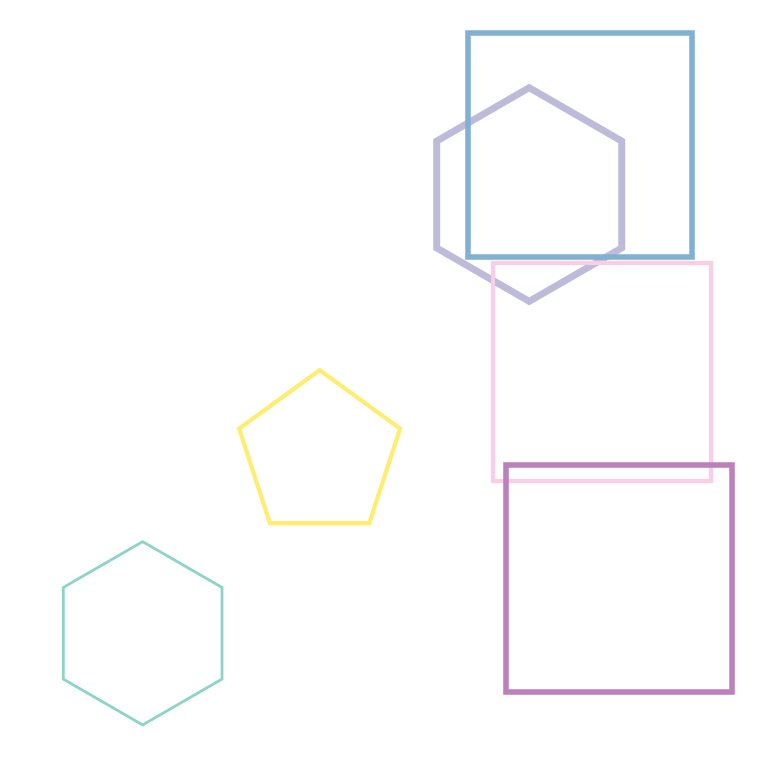[{"shape": "hexagon", "thickness": 1, "radius": 0.6, "center": [0.185, 0.178]}, {"shape": "hexagon", "thickness": 2.5, "radius": 0.69, "center": [0.687, 0.747]}, {"shape": "square", "thickness": 2, "radius": 0.73, "center": [0.753, 0.812]}, {"shape": "square", "thickness": 1.5, "radius": 0.71, "center": [0.782, 0.517]}, {"shape": "square", "thickness": 2, "radius": 0.74, "center": [0.804, 0.248]}, {"shape": "pentagon", "thickness": 1.5, "radius": 0.55, "center": [0.415, 0.409]}]